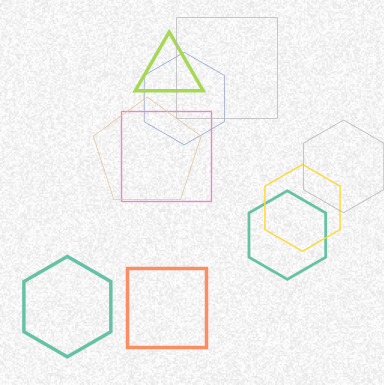[{"shape": "hexagon", "thickness": 2.5, "radius": 0.65, "center": [0.175, 0.204]}, {"shape": "hexagon", "thickness": 2, "radius": 0.58, "center": [0.746, 0.389]}, {"shape": "square", "thickness": 2.5, "radius": 0.52, "center": [0.432, 0.201]}, {"shape": "hexagon", "thickness": 0.5, "radius": 0.6, "center": [0.479, 0.744]}, {"shape": "square", "thickness": 1, "radius": 0.58, "center": [0.43, 0.595]}, {"shape": "triangle", "thickness": 2.5, "radius": 0.51, "center": [0.44, 0.815]}, {"shape": "hexagon", "thickness": 1, "radius": 0.56, "center": [0.786, 0.46]}, {"shape": "pentagon", "thickness": 0.5, "radius": 0.74, "center": [0.382, 0.601]}, {"shape": "hexagon", "thickness": 0.5, "radius": 0.6, "center": [0.893, 0.568]}, {"shape": "square", "thickness": 0.5, "radius": 0.66, "center": [0.589, 0.824]}]